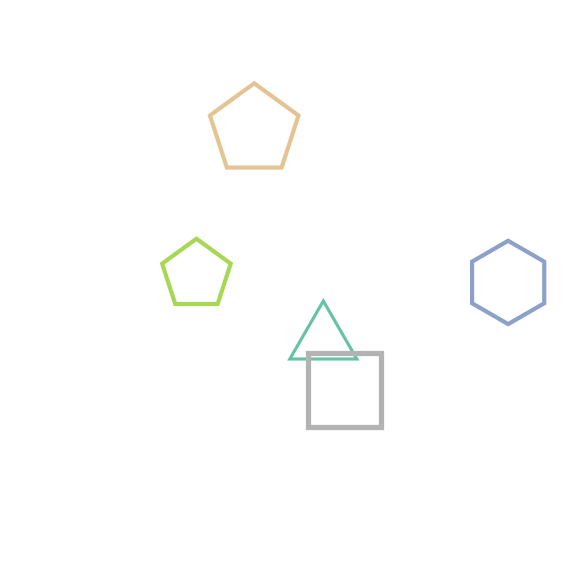[{"shape": "triangle", "thickness": 1.5, "radius": 0.33, "center": [0.56, 0.411]}, {"shape": "hexagon", "thickness": 2, "radius": 0.36, "center": [0.88, 0.51]}, {"shape": "pentagon", "thickness": 2, "radius": 0.31, "center": [0.34, 0.523]}, {"shape": "pentagon", "thickness": 2, "radius": 0.4, "center": [0.44, 0.774]}, {"shape": "square", "thickness": 2.5, "radius": 0.32, "center": [0.597, 0.324]}]